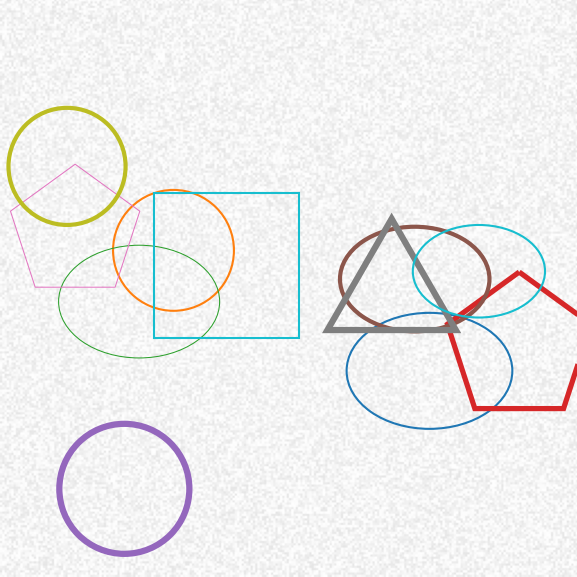[{"shape": "oval", "thickness": 1, "radius": 0.72, "center": [0.744, 0.357]}, {"shape": "circle", "thickness": 1, "radius": 0.52, "center": [0.3, 0.566]}, {"shape": "oval", "thickness": 0.5, "radius": 0.7, "center": [0.241, 0.477]}, {"shape": "pentagon", "thickness": 2.5, "radius": 0.65, "center": [0.899, 0.397]}, {"shape": "circle", "thickness": 3, "radius": 0.56, "center": [0.215, 0.153]}, {"shape": "oval", "thickness": 2, "radius": 0.65, "center": [0.718, 0.516]}, {"shape": "pentagon", "thickness": 0.5, "radius": 0.59, "center": [0.13, 0.597]}, {"shape": "triangle", "thickness": 3, "radius": 0.64, "center": [0.678, 0.492]}, {"shape": "circle", "thickness": 2, "radius": 0.51, "center": [0.116, 0.711]}, {"shape": "oval", "thickness": 1, "radius": 0.57, "center": [0.829, 0.529]}, {"shape": "square", "thickness": 1, "radius": 0.63, "center": [0.392, 0.539]}]